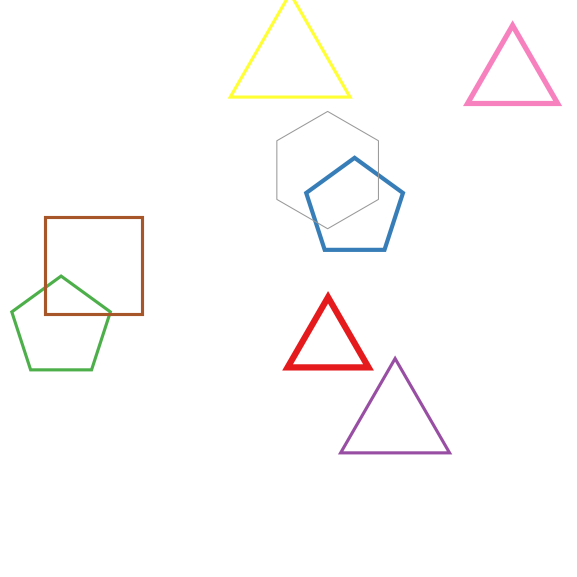[{"shape": "triangle", "thickness": 3, "radius": 0.4, "center": [0.568, 0.403]}, {"shape": "pentagon", "thickness": 2, "radius": 0.44, "center": [0.614, 0.638]}, {"shape": "pentagon", "thickness": 1.5, "radius": 0.45, "center": [0.106, 0.431]}, {"shape": "triangle", "thickness": 1.5, "radius": 0.54, "center": [0.684, 0.269]}, {"shape": "triangle", "thickness": 1.5, "radius": 0.6, "center": [0.502, 0.891]}, {"shape": "square", "thickness": 1.5, "radius": 0.42, "center": [0.162, 0.539]}, {"shape": "triangle", "thickness": 2.5, "radius": 0.45, "center": [0.888, 0.865]}, {"shape": "hexagon", "thickness": 0.5, "radius": 0.51, "center": [0.567, 0.705]}]